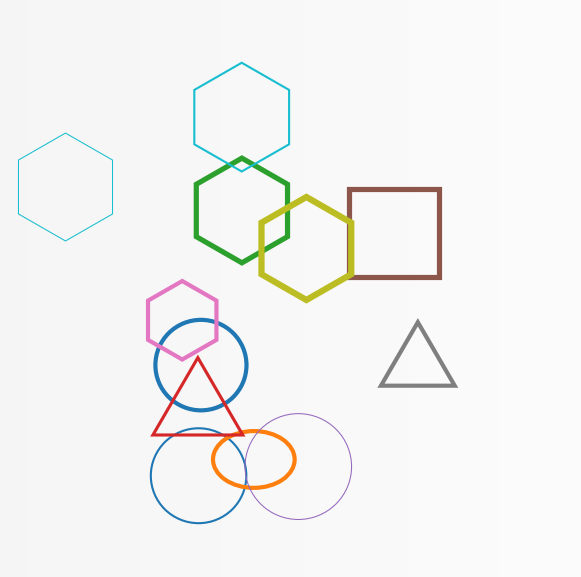[{"shape": "circle", "thickness": 2, "radius": 0.39, "center": [0.346, 0.367]}, {"shape": "circle", "thickness": 1, "radius": 0.41, "center": [0.342, 0.175]}, {"shape": "oval", "thickness": 2, "radius": 0.35, "center": [0.437, 0.204]}, {"shape": "hexagon", "thickness": 2.5, "radius": 0.45, "center": [0.416, 0.635]}, {"shape": "triangle", "thickness": 1.5, "radius": 0.45, "center": [0.34, 0.291]}, {"shape": "circle", "thickness": 0.5, "radius": 0.46, "center": [0.513, 0.191]}, {"shape": "square", "thickness": 2.5, "radius": 0.38, "center": [0.678, 0.596]}, {"shape": "hexagon", "thickness": 2, "radius": 0.34, "center": [0.314, 0.445]}, {"shape": "triangle", "thickness": 2, "radius": 0.37, "center": [0.719, 0.368]}, {"shape": "hexagon", "thickness": 3, "radius": 0.45, "center": [0.527, 0.569]}, {"shape": "hexagon", "thickness": 0.5, "radius": 0.47, "center": [0.113, 0.675]}, {"shape": "hexagon", "thickness": 1, "radius": 0.47, "center": [0.416, 0.796]}]